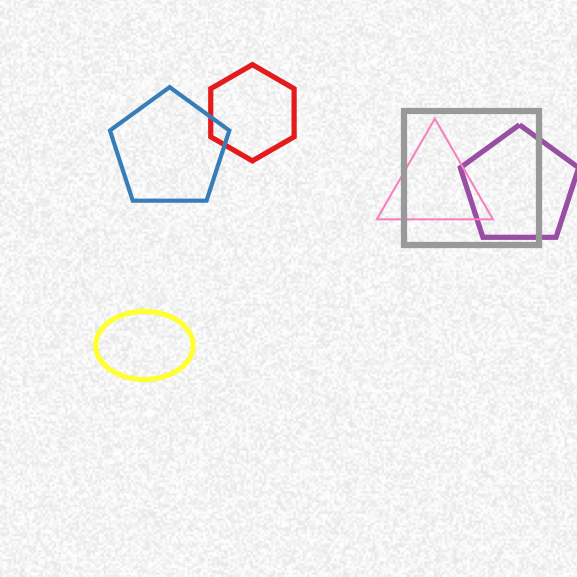[{"shape": "hexagon", "thickness": 2.5, "radius": 0.42, "center": [0.437, 0.804]}, {"shape": "pentagon", "thickness": 2, "radius": 0.54, "center": [0.294, 0.74]}, {"shape": "pentagon", "thickness": 2.5, "radius": 0.54, "center": [0.9, 0.675]}, {"shape": "oval", "thickness": 2.5, "radius": 0.42, "center": [0.25, 0.401]}, {"shape": "triangle", "thickness": 1, "radius": 0.58, "center": [0.753, 0.677]}, {"shape": "square", "thickness": 3, "radius": 0.58, "center": [0.816, 0.691]}]